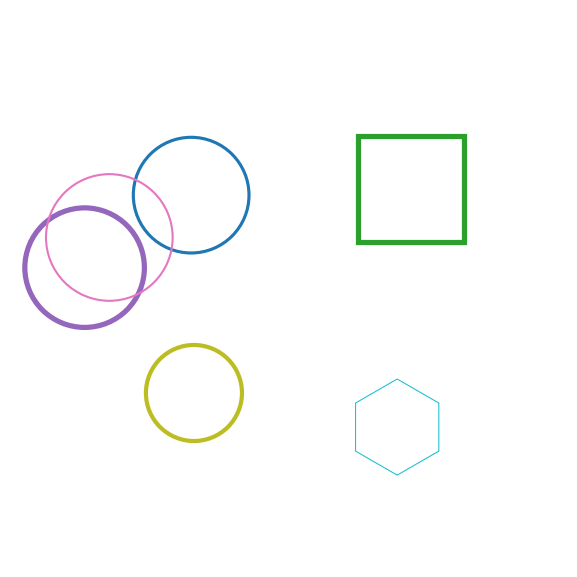[{"shape": "circle", "thickness": 1.5, "radius": 0.5, "center": [0.331, 0.661]}, {"shape": "square", "thickness": 2.5, "radius": 0.46, "center": [0.711, 0.672]}, {"shape": "circle", "thickness": 2.5, "radius": 0.52, "center": [0.147, 0.536]}, {"shape": "circle", "thickness": 1, "radius": 0.55, "center": [0.189, 0.588]}, {"shape": "circle", "thickness": 2, "radius": 0.42, "center": [0.336, 0.319]}, {"shape": "hexagon", "thickness": 0.5, "radius": 0.42, "center": [0.688, 0.26]}]